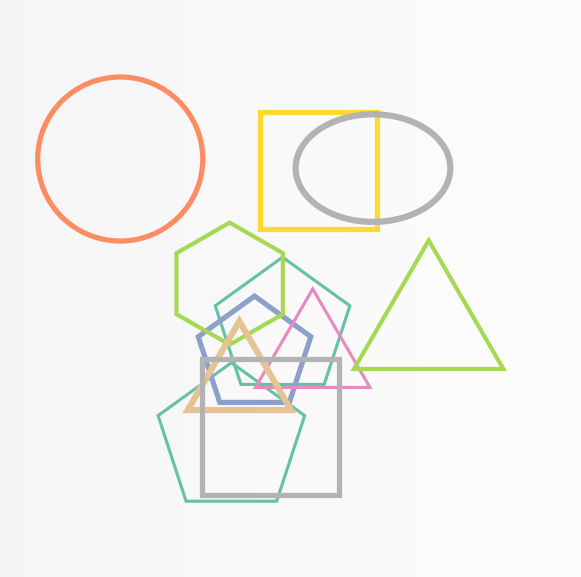[{"shape": "pentagon", "thickness": 1.5, "radius": 0.61, "center": [0.486, 0.432]}, {"shape": "pentagon", "thickness": 1.5, "radius": 0.66, "center": [0.398, 0.239]}, {"shape": "circle", "thickness": 2.5, "radius": 0.71, "center": [0.207, 0.724]}, {"shape": "pentagon", "thickness": 2.5, "radius": 0.51, "center": [0.438, 0.385]}, {"shape": "triangle", "thickness": 1.5, "radius": 0.57, "center": [0.538, 0.385]}, {"shape": "triangle", "thickness": 2, "radius": 0.74, "center": [0.738, 0.434]}, {"shape": "hexagon", "thickness": 2, "radius": 0.53, "center": [0.395, 0.508]}, {"shape": "square", "thickness": 2.5, "radius": 0.5, "center": [0.547, 0.704]}, {"shape": "triangle", "thickness": 3, "radius": 0.51, "center": [0.412, 0.34]}, {"shape": "oval", "thickness": 3, "radius": 0.67, "center": [0.642, 0.708]}, {"shape": "square", "thickness": 2.5, "radius": 0.59, "center": [0.466, 0.26]}]